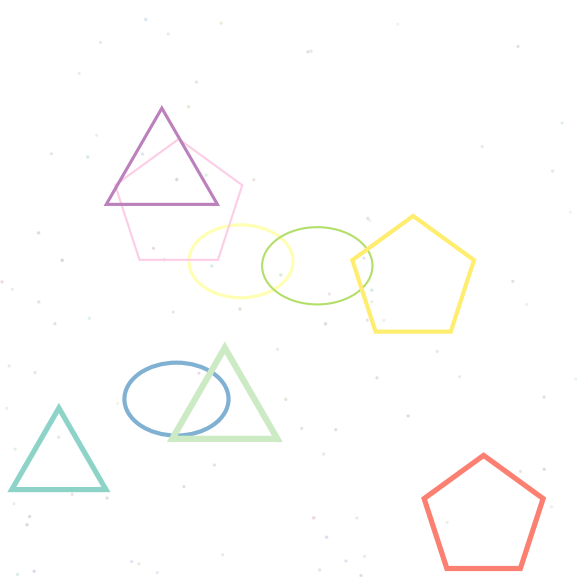[{"shape": "triangle", "thickness": 2.5, "radius": 0.47, "center": [0.102, 0.198]}, {"shape": "oval", "thickness": 1.5, "radius": 0.45, "center": [0.417, 0.547]}, {"shape": "pentagon", "thickness": 2.5, "radius": 0.54, "center": [0.837, 0.102]}, {"shape": "oval", "thickness": 2, "radius": 0.45, "center": [0.306, 0.308]}, {"shape": "oval", "thickness": 1, "radius": 0.48, "center": [0.549, 0.539]}, {"shape": "pentagon", "thickness": 1, "radius": 0.58, "center": [0.309, 0.643]}, {"shape": "triangle", "thickness": 1.5, "radius": 0.56, "center": [0.28, 0.701]}, {"shape": "triangle", "thickness": 3, "radius": 0.53, "center": [0.389, 0.292]}, {"shape": "pentagon", "thickness": 2, "radius": 0.55, "center": [0.715, 0.514]}]